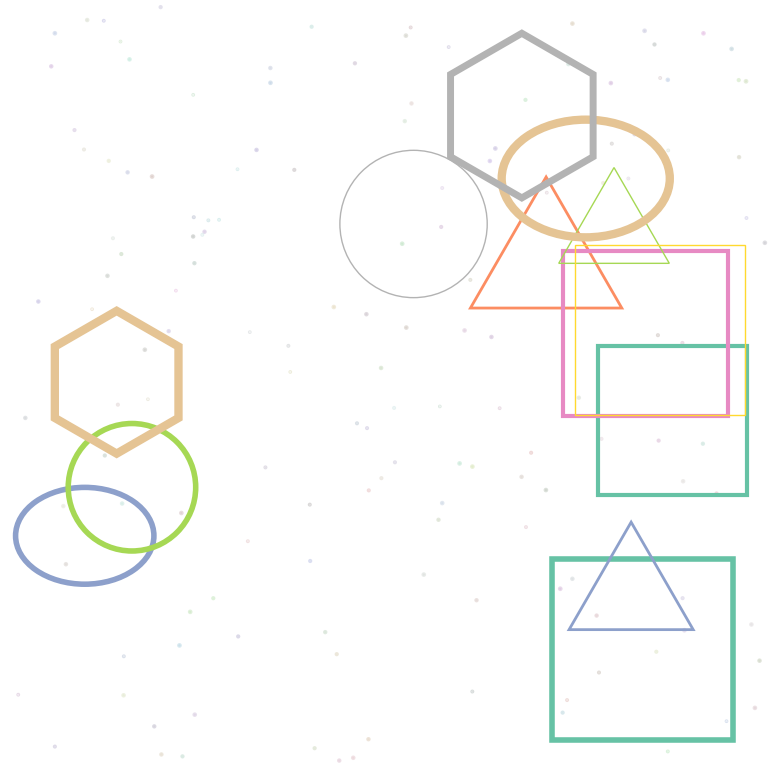[{"shape": "square", "thickness": 1.5, "radius": 0.48, "center": [0.874, 0.454]}, {"shape": "square", "thickness": 2, "radius": 0.59, "center": [0.835, 0.156]}, {"shape": "triangle", "thickness": 1, "radius": 0.57, "center": [0.709, 0.657]}, {"shape": "oval", "thickness": 2, "radius": 0.45, "center": [0.11, 0.304]}, {"shape": "triangle", "thickness": 1, "radius": 0.47, "center": [0.82, 0.229]}, {"shape": "square", "thickness": 1.5, "radius": 0.53, "center": [0.838, 0.567]}, {"shape": "triangle", "thickness": 0.5, "radius": 0.41, "center": [0.797, 0.699]}, {"shape": "circle", "thickness": 2, "radius": 0.41, "center": [0.171, 0.367]}, {"shape": "square", "thickness": 0.5, "radius": 0.55, "center": [0.857, 0.571]}, {"shape": "hexagon", "thickness": 3, "radius": 0.46, "center": [0.152, 0.504]}, {"shape": "oval", "thickness": 3, "radius": 0.55, "center": [0.761, 0.768]}, {"shape": "hexagon", "thickness": 2.5, "radius": 0.53, "center": [0.678, 0.85]}, {"shape": "circle", "thickness": 0.5, "radius": 0.48, "center": [0.537, 0.709]}]